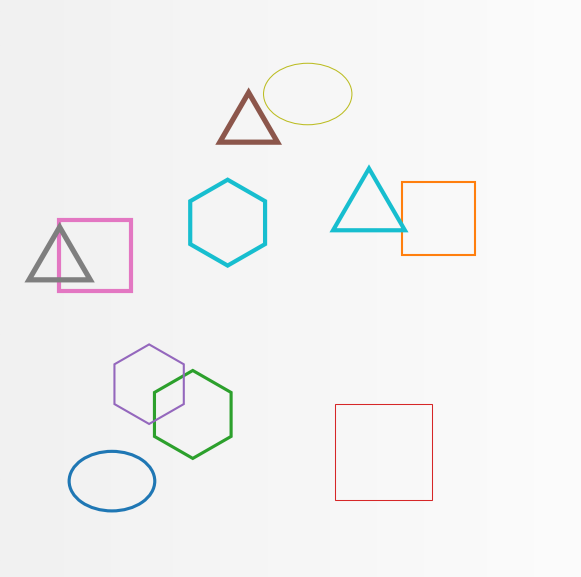[{"shape": "oval", "thickness": 1.5, "radius": 0.37, "center": [0.193, 0.166]}, {"shape": "square", "thickness": 1, "radius": 0.31, "center": [0.754, 0.621]}, {"shape": "hexagon", "thickness": 1.5, "radius": 0.38, "center": [0.332, 0.281]}, {"shape": "square", "thickness": 0.5, "radius": 0.42, "center": [0.66, 0.216]}, {"shape": "hexagon", "thickness": 1, "radius": 0.34, "center": [0.257, 0.334]}, {"shape": "triangle", "thickness": 2.5, "radius": 0.29, "center": [0.428, 0.782]}, {"shape": "square", "thickness": 2, "radius": 0.31, "center": [0.163, 0.556]}, {"shape": "triangle", "thickness": 2.5, "radius": 0.3, "center": [0.103, 0.545]}, {"shape": "oval", "thickness": 0.5, "radius": 0.38, "center": [0.529, 0.836]}, {"shape": "triangle", "thickness": 2, "radius": 0.36, "center": [0.635, 0.636]}, {"shape": "hexagon", "thickness": 2, "radius": 0.37, "center": [0.392, 0.614]}]